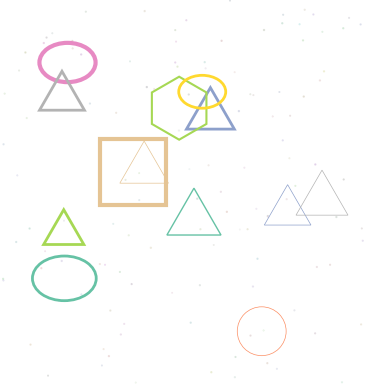[{"shape": "triangle", "thickness": 1, "radius": 0.41, "center": [0.504, 0.43]}, {"shape": "oval", "thickness": 2, "radius": 0.41, "center": [0.167, 0.277]}, {"shape": "circle", "thickness": 0.5, "radius": 0.32, "center": [0.68, 0.14]}, {"shape": "triangle", "thickness": 0.5, "radius": 0.35, "center": [0.747, 0.45]}, {"shape": "triangle", "thickness": 2, "radius": 0.36, "center": [0.547, 0.701]}, {"shape": "oval", "thickness": 3, "radius": 0.36, "center": [0.175, 0.838]}, {"shape": "triangle", "thickness": 2, "radius": 0.3, "center": [0.166, 0.395]}, {"shape": "hexagon", "thickness": 1.5, "radius": 0.41, "center": [0.465, 0.719]}, {"shape": "oval", "thickness": 2, "radius": 0.31, "center": [0.525, 0.762]}, {"shape": "triangle", "thickness": 0.5, "radius": 0.36, "center": [0.374, 0.561]}, {"shape": "square", "thickness": 3, "radius": 0.43, "center": [0.346, 0.553]}, {"shape": "triangle", "thickness": 2, "radius": 0.34, "center": [0.161, 0.747]}, {"shape": "triangle", "thickness": 0.5, "radius": 0.39, "center": [0.836, 0.48]}]